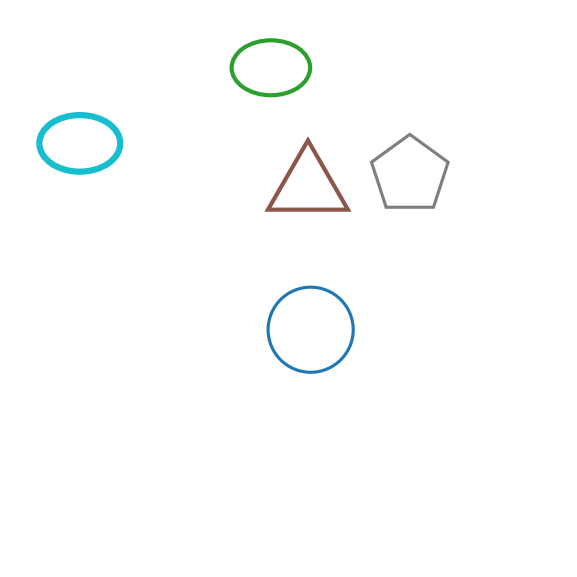[{"shape": "circle", "thickness": 1.5, "radius": 0.37, "center": [0.538, 0.428]}, {"shape": "oval", "thickness": 2, "radius": 0.34, "center": [0.469, 0.882]}, {"shape": "triangle", "thickness": 2, "radius": 0.4, "center": [0.533, 0.676]}, {"shape": "pentagon", "thickness": 1.5, "radius": 0.35, "center": [0.71, 0.697]}, {"shape": "oval", "thickness": 3, "radius": 0.35, "center": [0.138, 0.751]}]